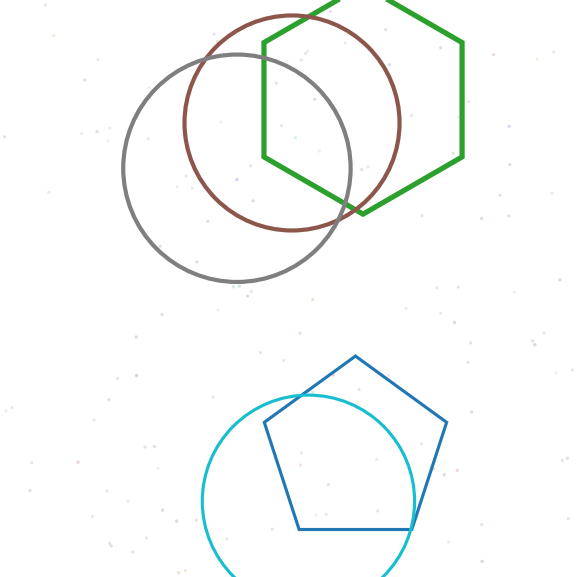[{"shape": "pentagon", "thickness": 1.5, "radius": 0.83, "center": [0.616, 0.217]}, {"shape": "hexagon", "thickness": 2.5, "radius": 0.99, "center": [0.629, 0.826]}, {"shape": "circle", "thickness": 2, "radius": 0.93, "center": [0.506, 0.786]}, {"shape": "circle", "thickness": 2, "radius": 0.98, "center": [0.41, 0.708]}, {"shape": "circle", "thickness": 1.5, "radius": 0.92, "center": [0.534, 0.131]}]